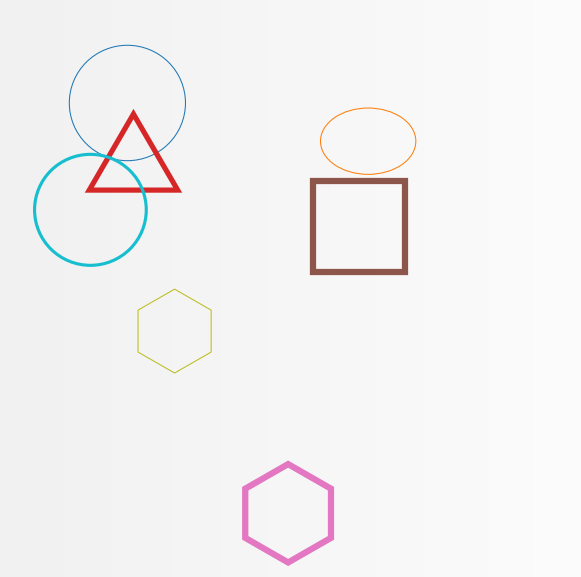[{"shape": "circle", "thickness": 0.5, "radius": 0.5, "center": [0.219, 0.821]}, {"shape": "oval", "thickness": 0.5, "radius": 0.41, "center": [0.633, 0.755]}, {"shape": "triangle", "thickness": 2.5, "radius": 0.44, "center": [0.23, 0.714]}, {"shape": "square", "thickness": 3, "radius": 0.39, "center": [0.617, 0.607]}, {"shape": "hexagon", "thickness": 3, "radius": 0.43, "center": [0.496, 0.11]}, {"shape": "hexagon", "thickness": 0.5, "radius": 0.36, "center": [0.3, 0.426]}, {"shape": "circle", "thickness": 1.5, "radius": 0.48, "center": [0.156, 0.636]}]